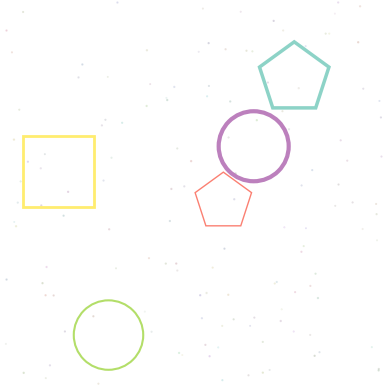[{"shape": "pentagon", "thickness": 2.5, "radius": 0.47, "center": [0.764, 0.796]}, {"shape": "pentagon", "thickness": 1, "radius": 0.39, "center": [0.58, 0.476]}, {"shape": "circle", "thickness": 1.5, "radius": 0.45, "center": [0.282, 0.13]}, {"shape": "circle", "thickness": 3, "radius": 0.45, "center": [0.659, 0.62]}, {"shape": "square", "thickness": 2, "radius": 0.46, "center": [0.152, 0.555]}]